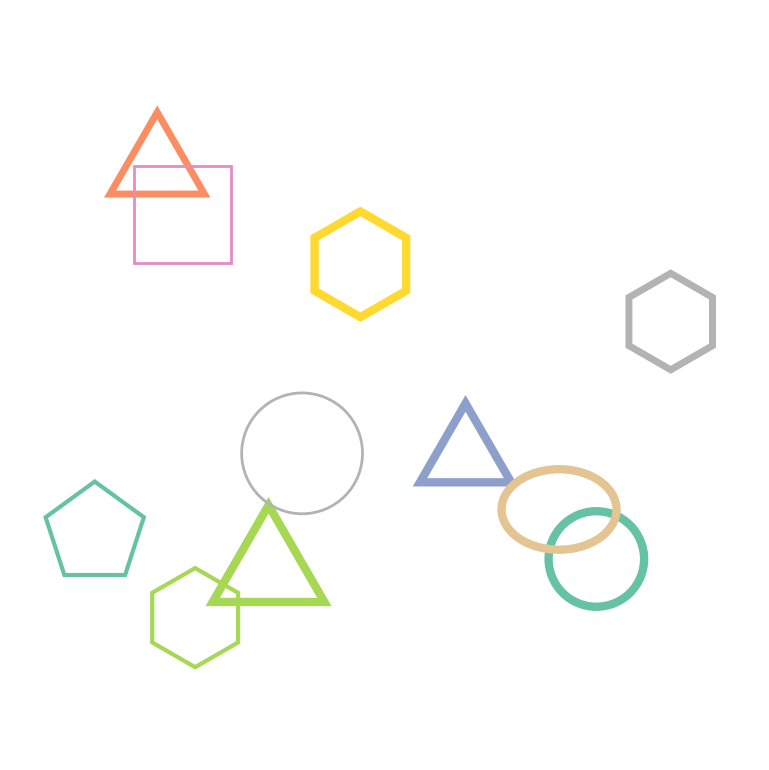[{"shape": "circle", "thickness": 3, "radius": 0.31, "center": [0.774, 0.274]}, {"shape": "pentagon", "thickness": 1.5, "radius": 0.34, "center": [0.123, 0.308]}, {"shape": "triangle", "thickness": 2.5, "radius": 0.35, "center": [0.204, 0.783]}, {"shape": "triangle", "thickness": 3, "radius": 0.34, "center": [0.605, 0.408]}, {"shape": "square", "thickness": 1, "radius": 0.32, "center": [0.237, 0.722]}, {"shape": "triangle", "thickness": 3, "radius": 0.42, "center": [0.349, 0.26]}, {"shape": "hexagon", "thickness": 1.5, "radius": 0.32, "center": [0.253, 0.198]}, {"shape": "hexagon", "thickness": 3, "radius": 0.34, "center": [0.468, 0.657]}, {"shape": "oval", "thickness": 3, "radius": 0.37, "center": [0.726, 0.338]}, {"shape": "circle", "thickness": 1, "radius": 0.39, "center": [0.392, 0.411]}, {"shape": "hexagon", "thickness": 2.5, "radius": 0.31, "center": [0.871, 0.582]}]